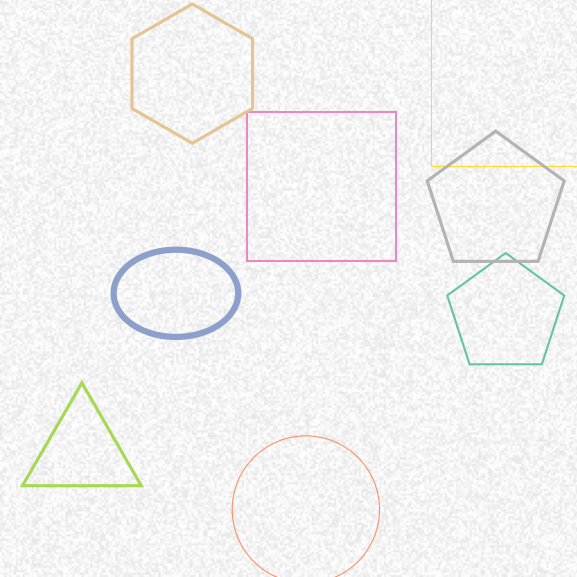[{"shape": "pentagon", "thickness": 1, "radius": 0.53, "center": [0.876, 0.455]}, {"shape": "circle", "thickness": 0.5, "radius": 0.64, "center": [0.53, 0.117]}, {"shape": "oval", "thickness": 3, "radius": 0.54, "center": [0.305, 0.491]}, {"shape": "square", "thickness": 1, "radius": 0.64, "center": [0.556, 0.676]}, {"shape": "triangle", "thickness": 1.5, "radius": 0.59, "center": [0.142, 0.217]}, {"shape": "square", "thickness": 0.5, "radius": 0.72, "center": [0.89, 0.857]}, {"shape": "hexagon", "thickness": 1.5, "radius": 0.6, "center": [0.333, 0.872]}, {"shape": "pentagon", "thickness": 1.5, "radius": 0.62, "center": [0.858, 0.647]}]